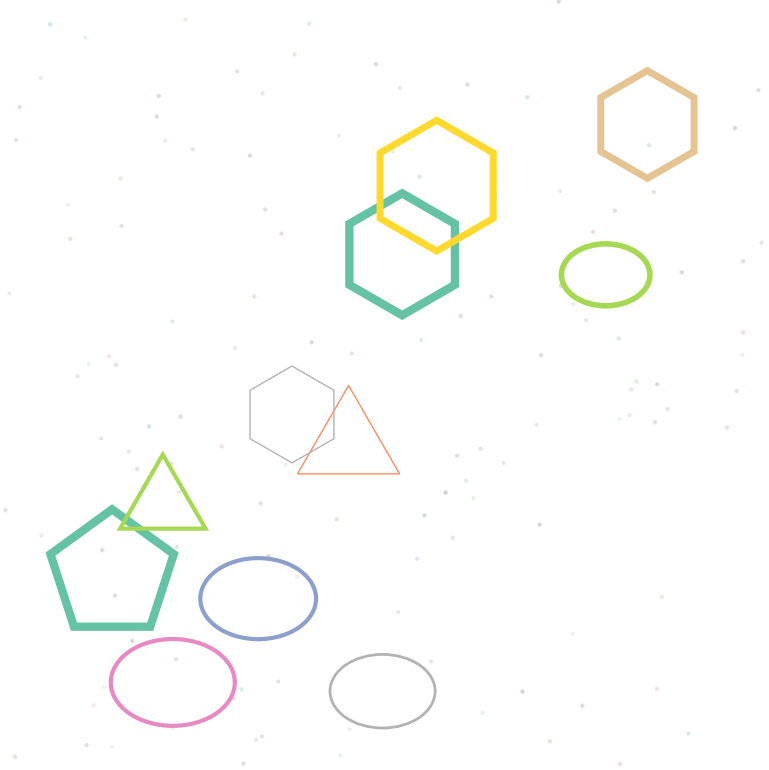[{"shape": "pentagon", "thickness": 3, "radius": 0.42, "center": [0.146, 0.254]}, {"shape": "hexagon", "thickness": 3, "radius": 0.4, "center": [0.522, 0.67]}, {"shape": "triangle", "thickness": 0.5, "radius": 0.38, "center": [0.453, 0.423]}, {"shape": "oval", "thickness": 1.5, "radius": 0.38, "center": [0.335, 0.223]}, {"shape": "oval", "thickness": 1.5, "radius": 0.4, "center": [0.224, 0.114]}, {"shape": "oval", "thickness": 2, "radius": 0.29, "center": [0.787, 0.643]}, {"shape": "triangle", "thickness": 1.5, "radius": 0.32, "center": [0.211, 0.346]}, {"shape": "hexagon", "thickness": 2.5, "radius": 0.42, "center": [0.567, 0.759]}, {"shape": "hexagon", "thickness": 2.5, "radius": 0.35, "center": [0.841, 0.838]}, {"shape": "oval", "thickness": 1, "radius": 0.34, "center": [0.497, 0.102]}, {"shape": "hexagon", "thickness": 0.5, "radius": 0.31, "center": [0.379, 0.462]}]